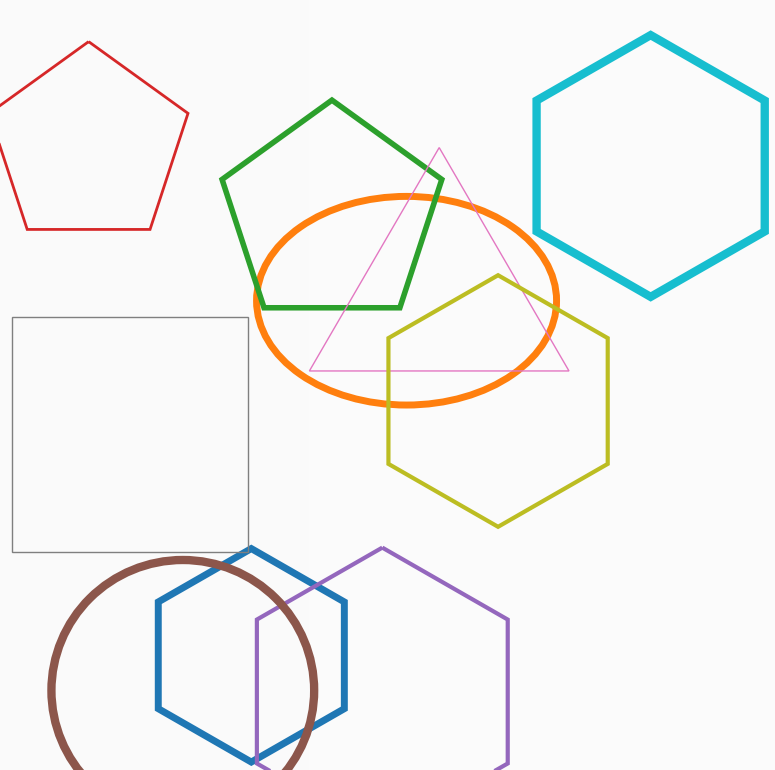[{"shape": "hexagon", "thickness": 2.5, "radius": 0.69, "center": [0.324, 0.149]}, {"shape": "oval", "thickness": 2.5, "radius": 0.97, "center": [0.525, 0.609]}, {"shape": "pentagon", "thickness": 2, "radius": 0.75, "center": [0.428, 0.721]}, {"shape": "pentagon", "thickness": 1, "radius": 0.67, "center": [0.114, 0.811]}, {"shape": "hexagon", "thickness": 1.5, "radius": 0.93, "center": [0.493, 0.102]}, {"shape": "circle", "thickness": 3, "radius": 0.85, "center": [0.236, 0.103]}, {"shape": "triangle", "thickness": 0.5, "radius": 0.97, "center": [0.567, 0.615]}, {"shape": "square", "thickness": 0.5, "radius": 0.76, "center": [0.168, 0.436]}, {"shape": "hexagon", "thickness": 1.5, "radius": 0.82, "center": [0.643, 0.479]}, {"shape": "hexagon", "thickness": 3, "radius": 0.85, "center": [0.84, 0.784]}]